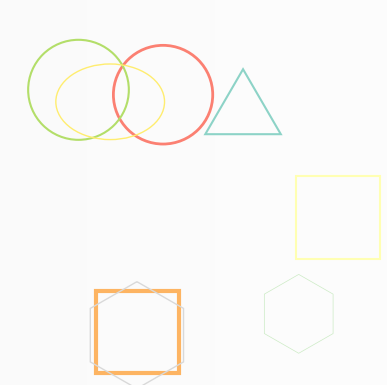[{"shape": "triangle", "thickness": 1.5, "radius": 0.56, "center": [0.627, 0.708]}, {"shape": "square", "thickness": 1.5, "radius": 0.54, "center": [0.872, 0.435]}, {"shape": "circle", "thickness": 2, "radius": 0.64, "center": [0.421, 0.754]}, {"shape": "square", "thickness": 3, "radius": 0.53, "center": [0.355, 0.137]}, {"shape": "circle", "thickness": 1.5, "radius": 0.65, "center": [0.203, 0.767]}, {"shape": "hexagon", "thickness": 1, "radius": 0.69, "center": [0.353, 0.129]}, {"shape": "hexagon", "thickness": 0.5, "radius": 0.51, "center": [0.771, 0.185]}, {"shape": "oval", "thickness": 1, "radius": 0.7, "center": [0.284, 0.736]}]